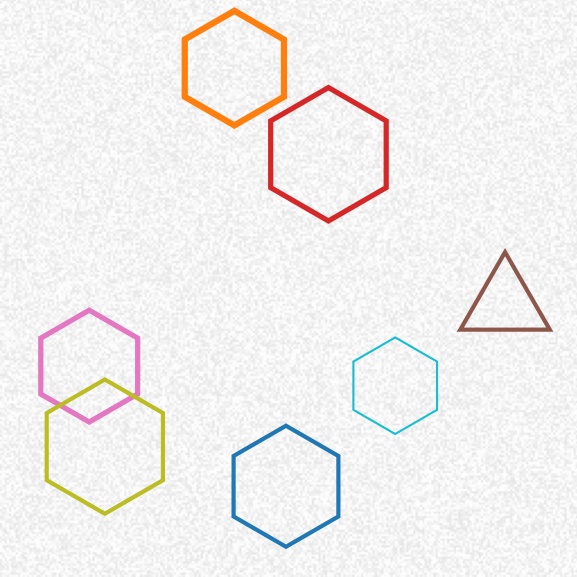[{"shape": "hexagon", "thickness": 2, "radius": 0.52, "center": [0.495, 0.157]}, {"shape": "hexagon", "thickness": 3, "radius": 0.5, "center": [0.406, 0.881]}, {"shape": "hexagon", "thickness": 2.5, "radius": 0.58, "center": [0.569, 0.732]}, {"shape": "triangle", "thickness": 2, "radius": 0.45, "center": [0.875, 0.473]}, {"shape": "hexagon", "thickness": 2.5, "radius": 0.48, "center": [0.154, 0.365]}, {"shape": "hexagon", "thickness": 2, "radius": 0.58, "center": [0.182, 0.226]}, {"shape": "hexagon", "thickness": 1, "radius": 0.42, "center": [0.684, 0.331]}]